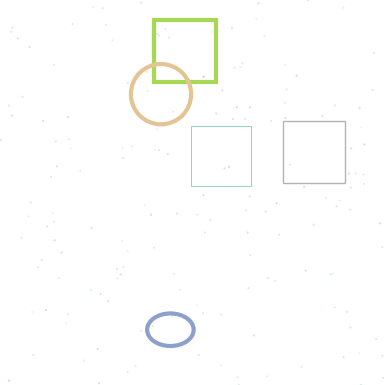[{"shape": "square", "thickness": 0.5, "radius": 0.39, "center": [0.575, 0.594]}, {"shape": "oval", "thickness": 3, "radius": 0.3, "center": [0.443, 0.144]}, {"shape": "square", "thickness": 3, "radius": 0.4, "center": [0.481, 0.868]}, {"shape": "circle", "thickness": 3, "radius": 0.39, "center": [0.418, 0.755]}, {"shape": "square", "thickness": 1, "radius": 0.41, "center": [0.815, 0.605]}]